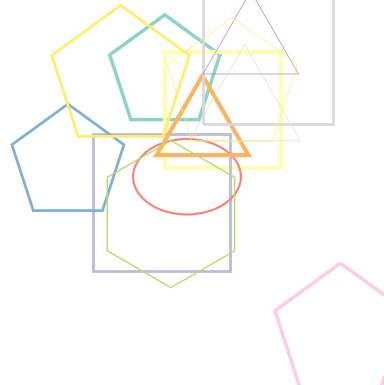[{"shape": "pentagon", "thickness": 2.5, "radius": 0.75, "center": [0.428, 0.811]}, {"shape": "square", "thickness": 3, "radius": 0.75, "center": [0.579, 0.714]}, {"shape": "square", "thickness": 2, "radius": 0.89, "center": [0.421, 0.474]}, {"shape": "oval", "thickness": 1.5, "radius": 0.7, "center": [0.486, 0.541]}, {"shape": "pentagon", "thickness": 2, "radius": 0.76, "center": [0.176, 0.577]}, {"shape": "triangle", "thickness": 3, "radius": 0.69, "center": [0.526, 0.666]}, {"shape": "hexagon", "thickness": 1, "radius": 0.96, "center": [0.444, 0.444]}, {"shape": "pentagon", "thickness": 2.5, "radius": 0.89, "center": [0.884, 0.137]}, {"shape": "square", "thickness": 2, "radius": 0.85, "center": [0.696, 0.849]}, {"shape": "triangle", "thickness": 0.5, "radius": 0.72, "center": [0.651, 0.88]}, {"shape": "triangle", "thickness": 0.5, "radius": 0.83, "center": [0.635, 0.718]}, {"shape": "pentagon", "thickness": 0.5, "radius": 0.89, "center": [0.604, 0.777]}, {"shape": "pentagon", "thickness": 2, "radius": 0.94, "center": [0.313, 0.798]}]